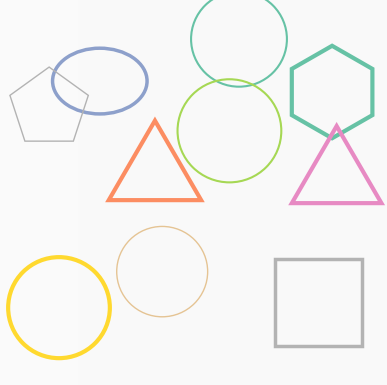[{"shape": "hexagon", "thickness": 3, "radius": 0.6, "center": [0.857, 0.761]}, {"shape": "circle", "thickness": 1.5, "radius": 0.62, "center": [0.617, 0.899]}, {"shape": "triangle", "thickness": 3, "radius": 0.69, "center": [0.4, 0.549]}, {"shape": "oval", "thickness": 2.5, "radius": 0.61, "center": [0.258, 0.789]}, {"shape": "triangle", "thickness": 3, "radius": 0.67, "center": [0.869, 0.539]}, {"shape": "circle", "thickness": 1.5, "radius": 0.67, "center": [0.592, 0.66]}, {"shape": "circle", "thickness": 3, "radius": 0.66, "center": [0.152, 0.201]}, {"shape": "circle", "thickness": 1, "radius": 0.59, "center": [0.419, 0.295]}, {"shape": "pentagon", "thickness": 1, "radius": 0.53, "center": [0.127, 0.719]}, {"shape": "square", "thickness": 2.5, "radius": 0.57, "center": [0.822, 0.214]}]